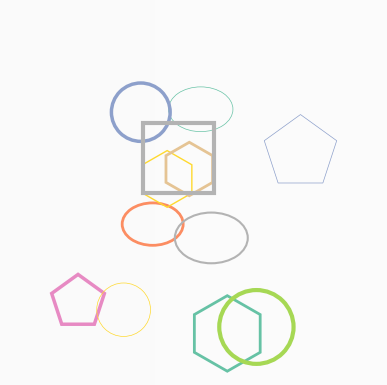[{"shape": "hexagon", "thickness": 2, "radius": 0.49, "center": [0.587, 0.134]}, {"shape": "oval", "thickness": 0.5, "radius": 0.42, "center": [0.518, 0.716]}, {"shape": "oval", "thickness": 2, "radius": 0.39, "center": [0.394, 0.418]}, {"shape": "pentagon", "thickness": 0.5, "radius": 0.49, "center": [0.775, 0.604]}, {"shape": "circle", "thickness": 2.5, "radius": 0.38, "center": [0.363, 0.709]}, {"shape": "pentagon", "thickness": 2.5, "radius": 0.36, "center": [0.201, 0.216]}, {"shape": "circle", "thickness": 3, "radius": 0.48, "center": [0.662, 0.151]}, {"shape": "circle", "thickness": 0.5, "radius": 0.35, "center": [0.319, 0.196]}, {"shape": "hexagon", "thickness": 1, "radius": 0.37, "center": [0.431, 0.535]}, {"shape": "hexagon", "thickness": 2, "radius": 0.35, "center": [0.488, 0.561]}, {"shape": "oval", "thickness": 1.5, "radius": 0.47, "center": [0.545, 0.382]}, {"shape": "square", "thickness": 3, "radius": 0.46, "center": [0.461, 0.59]}]